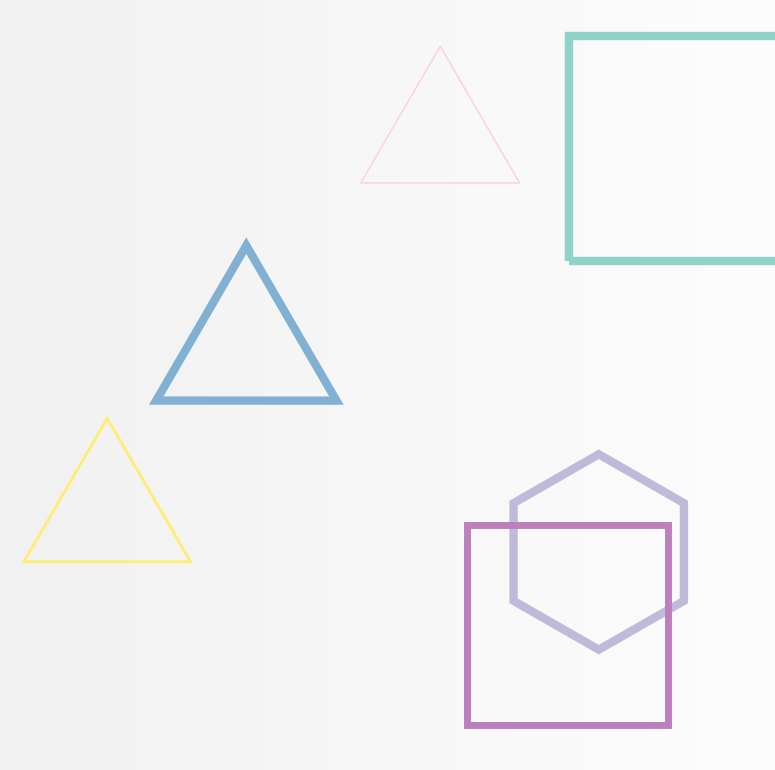[{"shape": "square", "thickness": 3, "radius": 0.73, "center": [0.881, 0.807]}, {"shape": "hexagon", "thickness": 3, "radius": 0.63, "center": [0.773, 0.283]}, {"shape": "triangle", "thickness": 3, "radius": 0.67, "center": [0.318, 0.547]}, {"shape": "triangle", "thickness": 0.5, "radius": 0.59, "center": [0.568, 0.822]}, {"shape": "square", "thickness": 2.5, "radius": 0.65, "center": [0.733, 0.188]}, {"shape": "triangle", "thickness": 1, "radius": 0.62, "center": [0.138, 0.333]}]